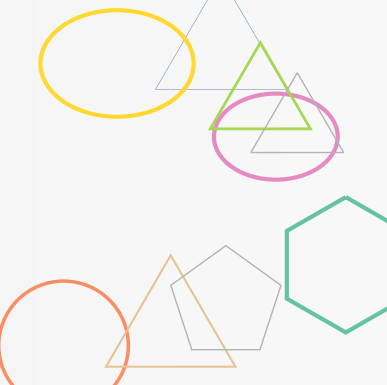[{"shape": "hexagon", "thickness": 3, "radius": 0.88, "center": [0.892, 0.312]}, {"shape": "circle", "thickness": 2.5, "radius": 0.84, "center": [0.164, 0.103]}, {"shape": "triangle", "thickness": 0.5, "radius": 0.98, "center": [0.57, 0.865]}, {"shape": "oval", "thickness": 3, "radius": 0.8, "center": [0.712, 0.645]}, {"shape": "triangle", "thickness": 2, "radius": 0.75, "center": [0.672, 0.74]}, {"shape": "oval", "thickness": 3, "radius": 0.99, "center": [0.302, 0.835]}, {"shape": "triangle", "thickness": 1.5, "radius": 0.96, "center": [0.441, 0.144]}, {"shape": "triangle", "thickness": 1, "radius": 0.69, "center": [0.767, 0.673]}, {"shape": "pentagon", "thickness": 1, "radius": 0.75, "center": [0.583, 0.213]}]